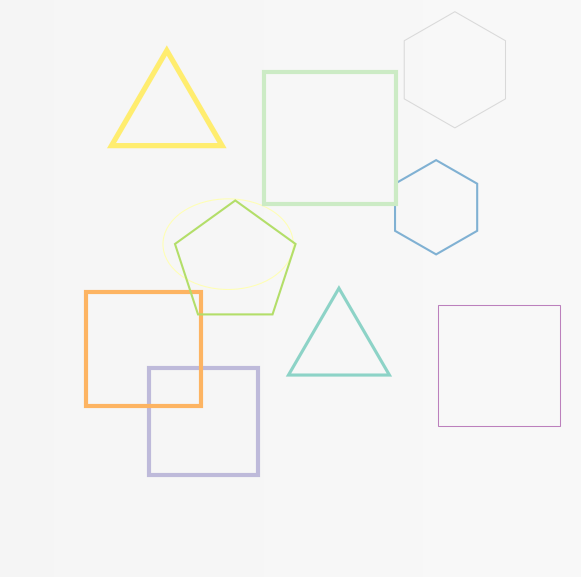[{"shape": "triangle", "thickness": 1.5, "radius": 0.5, "center": [0.583, 0.4]}, {"shape": "oval", "thickness": 0.5, "radius": 0.56, "center": [0.392, 0.576]}, {"shape": "square", "thickness": 2, "radius": 0.47, "center": [0.35, 0.269]}, {"shape": "hexagon", "thickness": 1, "radius": 0.41, "center": [0.75, 0.64]}, {"shape": "square", "thickness": 2, "radius": 0.49, "center": [0.247, 0.395]}, {"shape": "pentagon", "thickness": 1, "radius": 0.55, "center": [0.405, 0.543]}, {"shape": "hexagon", "thickness": 0.5, "radius": 0.5, "center": [0.783, 0.878]}, {"shape": "square", "thickness": 0.5, "radius": 0.52, "center": [0.858, 0.366]}, {"shape": "square", "thickness": 2, "radius": 0.57, "center": [0.568, 0.76]}, {"shape": "triangle", "thickness": 2.5, "radius": 0.55, "center": [0.287, 0.802]}]